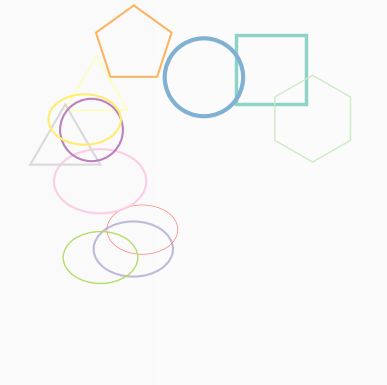[{"shape": "square", "thickness": 2.5, "radius": 0.45, "center": [0.698, 0.82]}, {"shape": "triangle", "thickness": 1, "radius": 0.47, "center": [0.249, 0.761]}, {"shape": "oval", "thickness": 1.5, "radius": 0.51, "center": [0.344, 0.353]}, {"shape": "oval", "thickness": 0.5, "radius": 0.46, "center": [0.367, 0.404]}, {"shape": "circle", "thickness": 3, "radius": 0.51, "center": [0.526, 0.799]}, {"shape": "pentagon", "thickness": 1.5, "radius": 0.51, "center": [0.345, 0.883]}, {"shape": "oval", "thickness": 1, "radius": 0.48, "center": [0.259, 0.331]}, {"shape": "oval", "thickness": 1.5, "radius": 0.6, "center": [0.258, 0.529]}, {"shape": "triangle", "thickness": 1.5, "radius": 0.52, "center": [0.168, 0.625]}, {"shape": "circle", "thickness": 1.5, "radius": 0.41, "center": [0.236, 0.662]}, {"shape": "hexagon", "thickness": 1, "radius": 0.56, "center": [0.807, 0.692]}, {"shape": "oval", "thickness": 1.5, "radius": 0.47, "center": [0.218, 0.69]}]